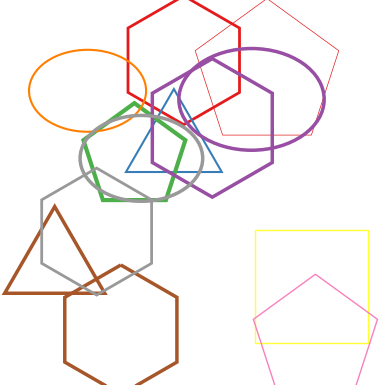[{"shape": "pentagon", "thickness": 0.5, "radius": 0.98, "center": [0.693, 0.808]}, {"shape": "hexagon", "thickness": 2, "radius": 0.84, "center": [0.477, 0.843]}, {"shape": "triangle", "thickness": 1.5, "radius": 0.72, "center": [0.452, 0.625]}, {"shape": "pentagon", "thickness": 3, "radius": 0.7, "center": [0.349, 0.593]}, {"shape": "hexagon", "thickness": 2.5, "radius": 0.9, "center": [0.551, 0.668]}, {"shape": "oval", "thickness": 2.5, "radius": 0.94, "center": [0.653, 0.742]}, {"shape": "oval", "thickness": 1.5, "radius": 0.76, "center": [0.227, 0.764]}, {"shape": "square", "thickness": 1, "radius": 0.73, "center": [0.81, 0.257]}, {"shape": "triangle", "thickness": 2.5, "radius": 0.75, "center": [0.142, 0.313]}, {"shape": "hexagon", "thickness": 2.5, "radius": 0.84, "center": [0.314, 0.144]}, {"shape": "pentagon", "thickness": 1, "radius": 0.85, "center": [0.819, 0.118]}, {"shape": "hexagon", "thickness": 2, "radius": 0.82, "center": [0.251, 0.398]}, {"shape": "oval", "thickness": 2.5, "radius": 0.8, "center": [0.367, 0.589]}]